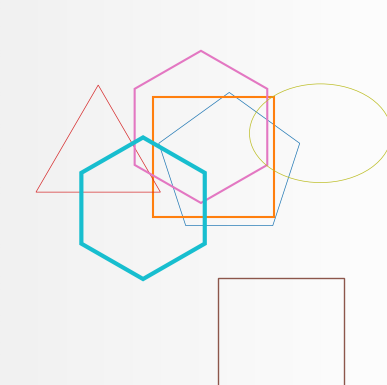[{"shape": "pentagon", "thickness": 0.5, "radius": 0.96, "center": [0.592, 0.569]}, {"shape": "square", "thickness": 1.5, "radius": 0.78, "center": [0.55, 0.592]}, {"shape": "triangle", "thickness": 0.5, "radius": 0.93, "center": [0.253, 0.594]}, {"shape": "square", "thickness": 1, "radius": 0.81, "center": [0.726, 0.117]}, {"shape": "hexagon", "thickness": 1.5, "radius": 0.99, "center": [0.519, 0.67]}, {"shape": "oval", "thickness": 0.5, "radius": 0.92, "center": [0.827, 0.654]}, {"shape": "hexagon", "thickness": 3, "radius": 0.92, "center": [0.369, 0.459]}]